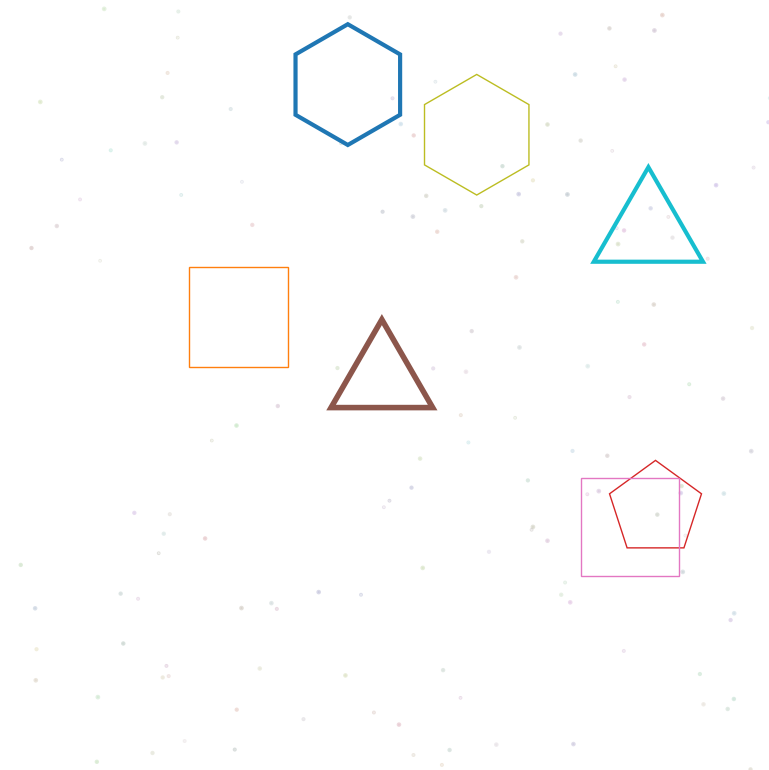[{"shape": "hexagon", "thickness": 1.5, "radius": 0.39, "center": [0.452, 0.89]}, {"shape": "square", "thickness": 0.5, "radius": 0.32, "center": [0.309, 0.588]}, {"shape": "pentagon", "thickness": 0.5, "radius": 0.31, "center": [0.851, 0.339]}, {"shape": "triangle", "thickness": 2, "radius": 0.38, "center": [0.496, 0.509]}, {"shape": "square", "thickness": 0.5, "radius": 0.32, "center": [0.818, 0.316]}, {"shape": "hexagon", "thickness": 0.5, "radius": 0.39, "center": [0.619, 0.825]}, {"shape": "triangle", "thickness": 1.5, "radius": 0.41, "center": [0.842, 0.701]}]